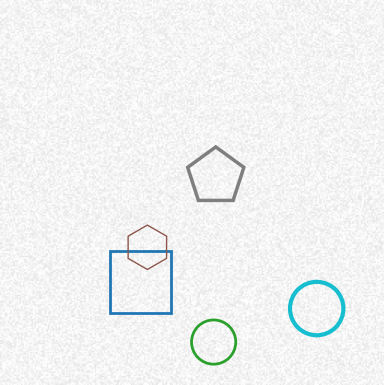[{"shape": "square", "thickness": 2, "radius": 0.4, "center": [0.365, 0.268]}, {"shape": "circle", "thickness": 2, "radius": 0.29, "center": [0.555, 0.112]}, {"shape": "hexagon", "thickness": 1, "radius": 0.29, "center": [0.383, 0.358]}, {"shape": "pentagon", "thickness": 2.5, "radius": 0.38, "center": [0.56, 0.542]}, {"shape": "circle", "thickness": 3, "radius": 0.35, "center": [0.823, 0.199]}]